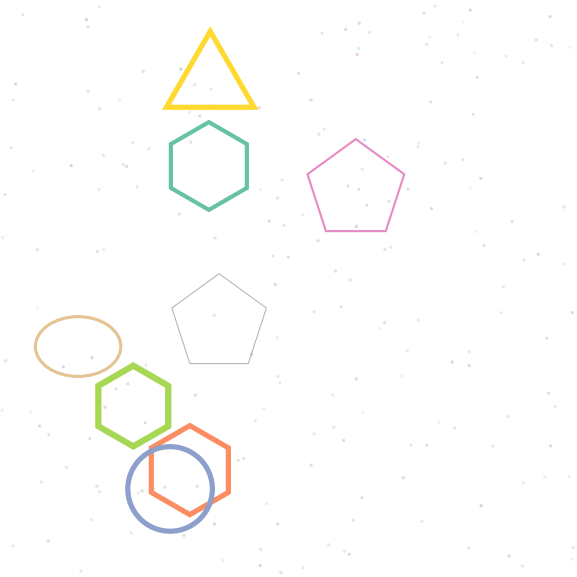[{"shape": "hexagon", "thickness": 2, "radius": 0.38, "center": [0.362, 0.712]}, {"shape": "hexagon", "thickness": 2.5, "radius": 0.39, "center": [0.329, 0.185]}, {"shape": "circle", "thickness": 2.5, "radius": 0.37, "center": [0.295, 0.152]}, {"shape": "pentagon", "thickness": 1, "radius": 0.44, "center": [0.616, 0.67]}, {"shape": "hexagon", "thickness": 3, "radius": 0.35, "center": [0.231, 0.296]}, {"shape": "triangle", "thickness": 2.5, "radius": 0.44, "center": [0.364, 0.857]}, {"shape": "oval", "thickness": 1.5, "radius": 0.37, "center": [0.135, 0.399]}, {"shape": "pentagon", "thickness": 0.5, "radius": 0.43, "center": [0.379, 0.439]}]